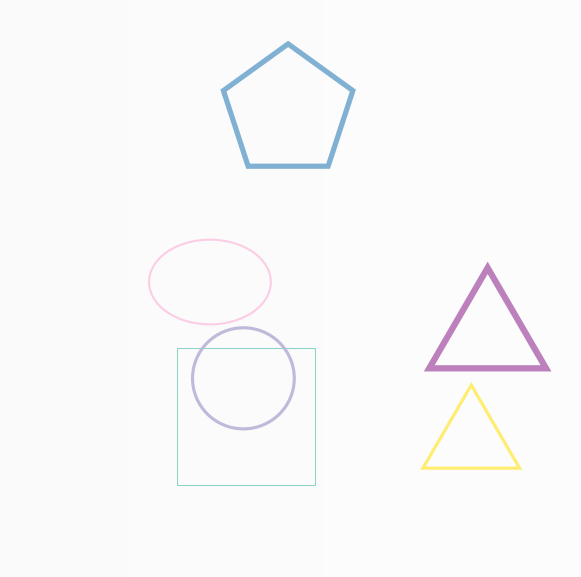[{"shape": "square", "thickness": 0.5, "radius": 0.59, "center": [0.423, 0.278]}, {"shape": "circle", "thickness": 1.5, "radius": 0.44, "center": [0.419, 0.344]}, {"shape": "pentagon", "thickness": 2.5, "radius": 0.59, "center": [0.496, 0.806]}, {"shape": "oval", "thickness": 1, "radius": 0.52, "center": [0.361, 0.511]}, {"shape": "triangle", "thickness": 3, "radius": 0.58, "center": [0.839, 0.419]}, {"shape": "triangle", "thickness": 1.5, "radius": 0.48, "center": [0.811, 0.236]}]